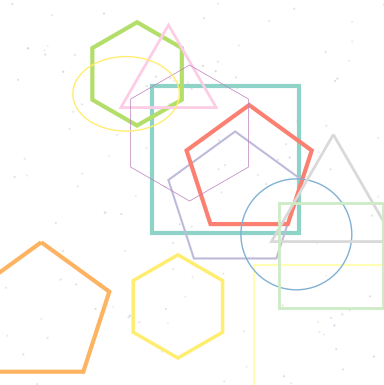[{"shape": "square", "thickness": 3, "radius": 0.95, "center": [0.585, 0.586]}, {"shape": "square", "thickness": 1.5, "radius": 0.88, "center": [0.835, 0.136]}, {"shape": "pentagon", "thickness": 1.5, "radius": 0.91, "center": [0.611, 0.476]}, {"shape": "pentagon", "thickness": 3, "radius": 0.85, "center": [0.647, 0.556]}, {"shape": "circle", "thickness": 1, "radius": 0.72, "center": [0.77, 0.391]}, {"shape": "pentagon", "thickness": 3, "radius": 0.93, "center": [0.107, 0.185]}, {"shape": "hexagon", "thickness": 3, "radius": 0.67, "center": [0.356, 0.808]}, {"shape": "triangle", "thickness": 2, "radius": 0.71, "center": [0.438, 0.792]}, {"shape": "triangle", "thickness": 2, "radius": 0.93, "center": [0.866, 0.465]}, {"shape": "hexagon", "thickness": 0.5, "radius": 0.88, "center": [0.492, 0.654]}, {"shape": "square", "thickness": 2, "radius": 0.68, "center": [0.86, 0.336]}, {"shape": "hexagon", "thickness": 2.5, "radius": 0.67, "center": [0.462, 0.204]}, {"shape": "oval", "thickness": 1, "radius": 0.69, "center": [0.328, 0.756]}]